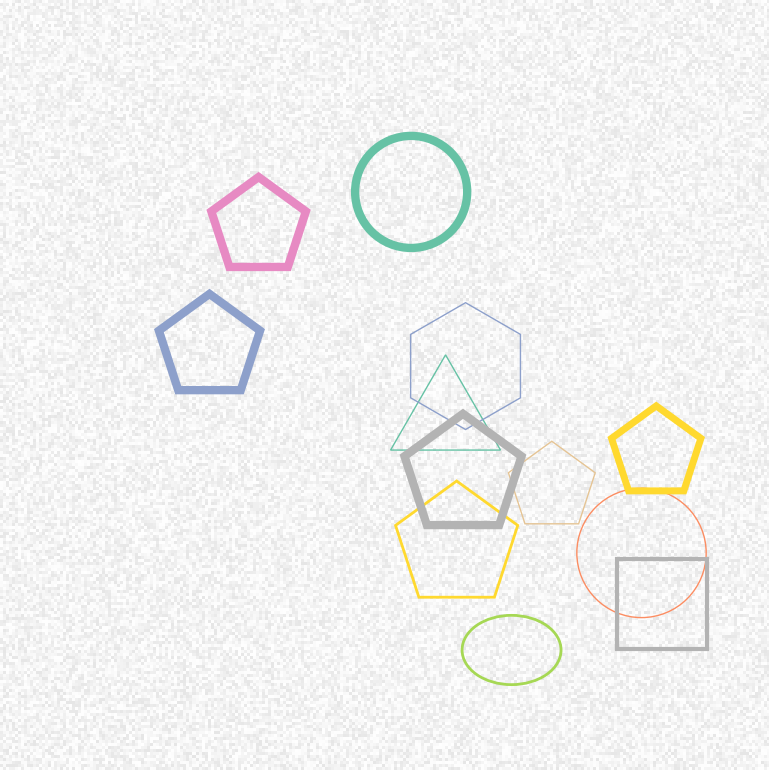[{"shape": "circle", "thickness": 3, "radius": 0.36, "center": [0.534, 0.751]}, {"shape": "triangle", "thickness": 0.5, "radius": 0.41, "center": [0.579, 0.457]}, {"shape": "circle", "thickness": 0.5, "radius": 0.42, "center": [0.833, 0.282]}, {"shape": "hexagon", "thickness": 0.5, "radius": 0.41, "center": [0.605, 0.525]}, {"shape": "pentagon", "thickness": 3, "radius": 0.35, "center": [0.272, 0.549]}, {"shape": "pentagon", "thickness": 3, "radius": 0.32, "center": [0.336, 0.706]}, {"shape": "oval", "thickness": 1, "radius": 0.32, "center": [0.664, 0.156]}, {"shape": "pentagon", "thickness": 1, "radius": 0.42, "center": [0.593, 0.292]}, {"shape": "pentagon", "thickness": 2.5, "radius": 0.31, "center": [0.852, 0.412]}, {"shape": "pentagon", "thickness": 0.5, "radius": 0.3, "center": [0.717, 0.368]}, {"shape": "square", "thickness": 1.5, "radius": 0.29, "center": [0.86, 0.215]}, {"shape": "pentagon", "thickness": 3, "radius": 0.4, "center": [0.601, 0.383]}]